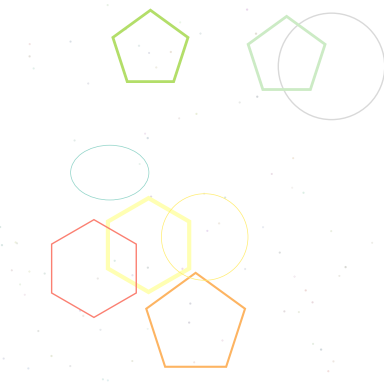[{"shape": "oval", "thickness": 0.5, "radius": 0.51, "center": [0.285, 0.552]}, {"shape": "hexagon", "thickness": 3, "radius": 0.61, "center": [0.386, 0.364]}, {"shape": "hexagon", "thickness": 1, "radius": 0.63, "center": [0.244, 0.303]}, {"shape": "pentagon", "thickness": 1.5, "radius": 0.67, "center": [0.508, 0.156]}, {"shape": "pentagon", "thickness": 2, "radius": 0.51, "center": [0.391, 0.871]}, {"shape": "circle", "thickness": 1, "radius": 0.69, "center": [0.861, 0.828]}, {"shape": "pentagon", "thickness": 2, "radius": 0.53, "center": [0.744, 0.852]}, {"shape": "circle", "thickness": 0.5, "radius": 0.56, "center": [0.532, 0.384]}]